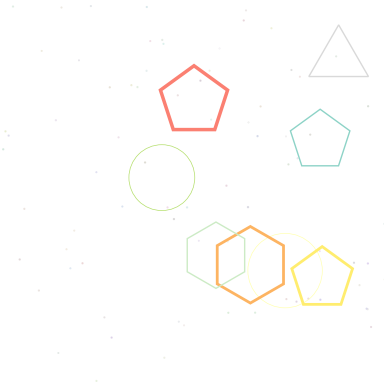[{"shape": "pentagon", "thickness": 1, "radius": 0.41, "center": [0.832, 0.635]}, {"shape": "circle", "thickness": 0.5, "radius": 0.48, "center": [0.741, 0.297]}, {"shape": "pentagon", "thickness": 2.5, "radius": 0.46, "center": [0.504, 0.738]}, {"shape": "hexagon", "thickness": 2, "radius": 0.5, "center": [0.65, 0.312]}, {"shape": "circle", "thickness": 0.5, "radius": 0.43, "center": [0.42, 0.539]}, {"shape": "triangle", "thickness": 1, "radius": 0.45, "center": [0.88, 0.846]}, {"shape": "hexagon", "thickness": 1, "radius": 0.43, "center": [0.561, 0.337]}, {"shape": "pentagon", "thickness": 2, "radius": 0.41, "center": [0.837, 0.277]}]